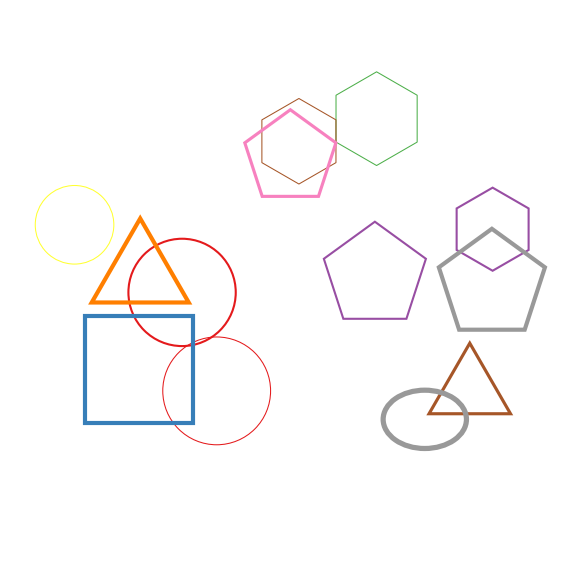[{"shape": "circle", "thickness": 1, "radius": 0.46, "center": [0.315, 0.493]}, {"shape": "circle", "thickness": 0.5, "radius": 0.47, "center": [0.375, 0.322]}, {"shape": "square", "thickness": 2, "radius": 0.47, "center": [0.241, 0.359]}, {"shape": "hexagon", "thickness": 0.5, "radius": 0.41, "center": [0.652, 0.794]}, {"shape": "pentagon", "thickness": 1, "radius": 0.46, "center": [0.649, 0.522]}, {"shape": "hexagon", "thickness": 1, "radius": 0.36, "center": [0.853, 0.602]}, {"shape": "triangle", "thickness": 2, "radius": 0.48, "center": [0.243, 0.524]}, {"shape": "circle", "thickness": 0.5, "radius": 0.34, "center": [0.129, 0.61]}, {"shape": "hexagon", "thickness": 0.5, "radius": 0.37, "center": [0.518, 0.755]}, {"shape": "triangle", "thickness": 1.5, "radius": 0.41, "center": [0.813, 0.323]}, {"shape": "pentagon", "thickness": 1.5, "radius": 0.41, "center": [0.503, 0.726]}, {"shape": "pentagon", "thickness": 2, "radius": 0.48, "center": [0.852, 0.506]}, {"shape": "oval", "thickness": 2.5, "radius": 0.36, "center": [0.736, 0.273]}]